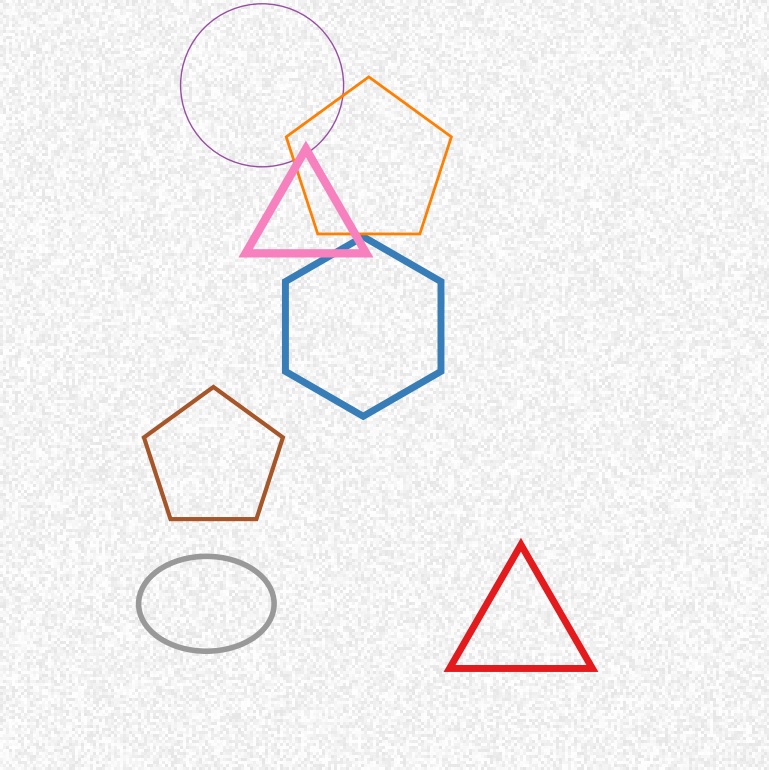[{"shape": "triangle", "thickness": 2.5, "radius": 0.54, "center": [0.677, 0.185]}, {"shape": "hexagon", "thickness": 2.5, "radius": 0.58, "center": [0.472, 0.576]}, {"shape": "circle", "thickness": 0.5, "radius": 0.53, "center": [0.34, 0.889]}, {"shape": "pentagon", "thickness": 1, "radius": 0.56, "center": [0.479, 0.787]}, {"shape": "pentagon", "thickness": 1.5, "radius": 0.47, "center": [0.277, 0.403]}, {"shape": "triangle", "thickness": 3, "radius": 0.45, "center": [0.397, 0.716]}, {"shape": "oval", "thickness": 2, "radius": 0.44, "center": [0.268, 0.216]}]